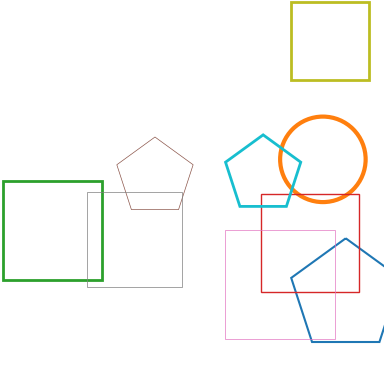[{"shape": "pentagon", "thickness": 1.5, "radius": 0.74, "center": [0.898, 0.232]}, {"shape": "circle", "thickness": 3, "radius": 0.56, "center": [0.839, 0.586]}, {"shape": "square", "thickness": 2, "radius": 0.64, "center": [0.135, 0.4]}, {"shape": "square", "thickness": 1, "radius": 0.64, "center": [0.805, 0.368]}, {"shape": "pentagon", "thickness": 0.5, "radius": 0.52, "center": [0.403, 0.54]}, {"shape": "square", "thickness": 0.5, "radius": 0.71, "center": [0.727, 0.261]}, {"shape": "square", "thickness": 0.5, "radius": 0.62, "center": [0.349, 0.377]}, {"shape": "square", "thickness": 2, "radius": 0.5, "center": [0.857, 0.894]}, {"shape": "pentagon", "thickness": 2, "radius": 0.51, "center": [0.683, 0.547]}]